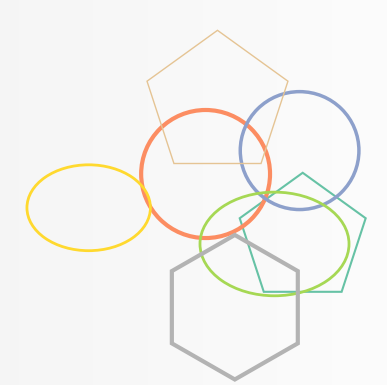[{"shape": "pentagon", "thickness": 1.5, "radius": 0.85, "center": [0.781, 0.38]}, {"shape": "circle", "thickness": 3, "radius": 0.83, "center": [0.531, 0.548]}, {"shape": "circle", "thickness": 2.5, "radius": 0.77, "center": [0.773, 0.609]}, {"shape": "oval", "thickness": 2, "radius": 0.96, "center": [0.708, 0.366]}, {"shape": "oval", "thickness": 2, "radius": 0.8, "center": [0.229, 0.46]}, {"shape": "pentagon", "thickness": 1, "radius": 0.96, "center": [0.561, 0.73]}, {"shape": "hexagon", "thickness": 3, "radius": 0.94, "center": [0.606, 0.202]}]